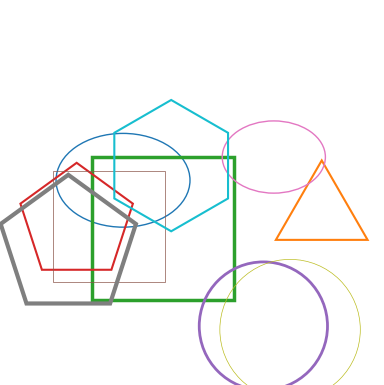[{"shape": "oval", "thickness": 1, "radius": 0.87, "center": [0.32, 0.532]}, {"shape": "triangle", "thickness": 1.5, "radius": 0.69, "center": [0.836, 0.446]}, {"shape": "square", "thickness": 2.5, "radius": 0.92, "center": [0.424, 0.407]}, {"shape": "pentagon", "thickness": 1.5, "radius": 0.77, "center": [0.199, 0.424]}, {"shape": "circle", "thickness": 2, "radius": 0.83, "center": [0.684, 0.153]}, {"shape": "square", "thickness": 0.5, "radius": 0.72, "center": [0.283, 0.411]}, {"shape": "oval", "thickness": 1, "radius": 0.67, "center": [0.711, 0.592]}, {"shape": "pentagon", "thickness": 3, "radius": 0.92, "center": [0.177, 0.361]}, {"shape": "circle", "thickness": 0.5, "radius": 0.91, "center": [0.753, 0.144]}, {"shape": "hexagon", "thickness": 1.5, "radius": 0.85, "center": [0.445, 0.57]}]